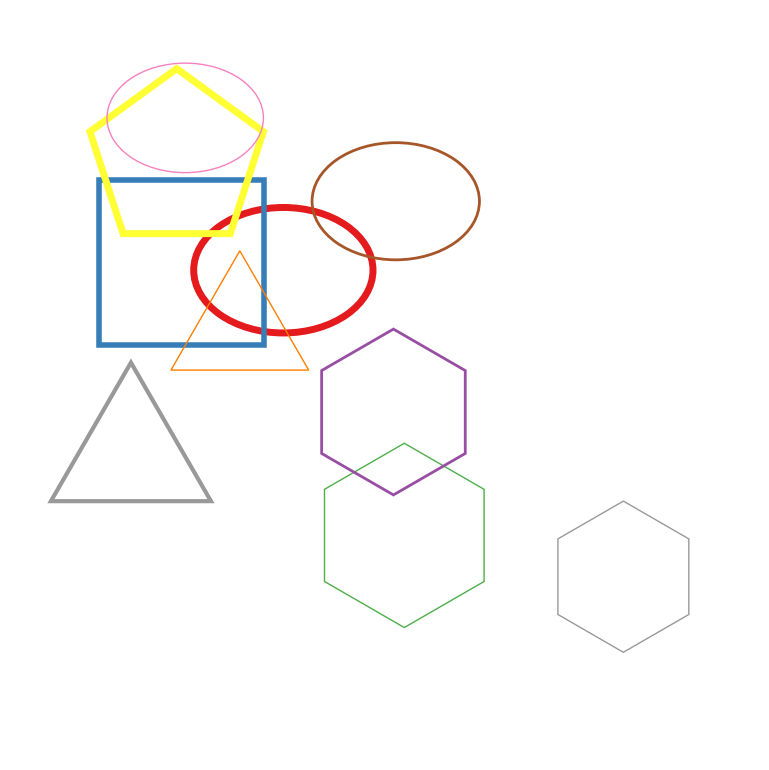[{"shape": "oval", "thickness": 2.5, "radius": 0.58, "center": [0.368, 0.649]}, {"shape": "square", "thickness": 2, "radius": 0.54, "center": [0.236, 0.659]}, {"shape": "hexagon", "thickness": 0.5, "radius": 0.6, "center": [0.525, 0.305]}, {"shape": "hexagon", "thickness": 1, "radius": 0.54, "center": [0.511, 0.465]}, {"shape": "triangle", "thickness": 0.5, "radius": 0.52, "center": [0.311, 0.571]}, {"shape": "pentagon", "thickness": 2.5, "radius": 0.59, "center": [0.229, 0.792]}, {"shape": "oval", "thickness": 1, "radius": 0.54, "center": [0.514, 0.739]}, {"shape": "oval", "thickness": 0.5, "radius": 0.51, "center": [0.241, 0.847]}, {"shape": "triangle", "thickness": 1.5, "radius": 0.6, "center": [0.17, 0.409]}, {"shape": "hexagon", "thickness": 0.5, "radius": 0.49, "center": [0.81, 0.251]}]